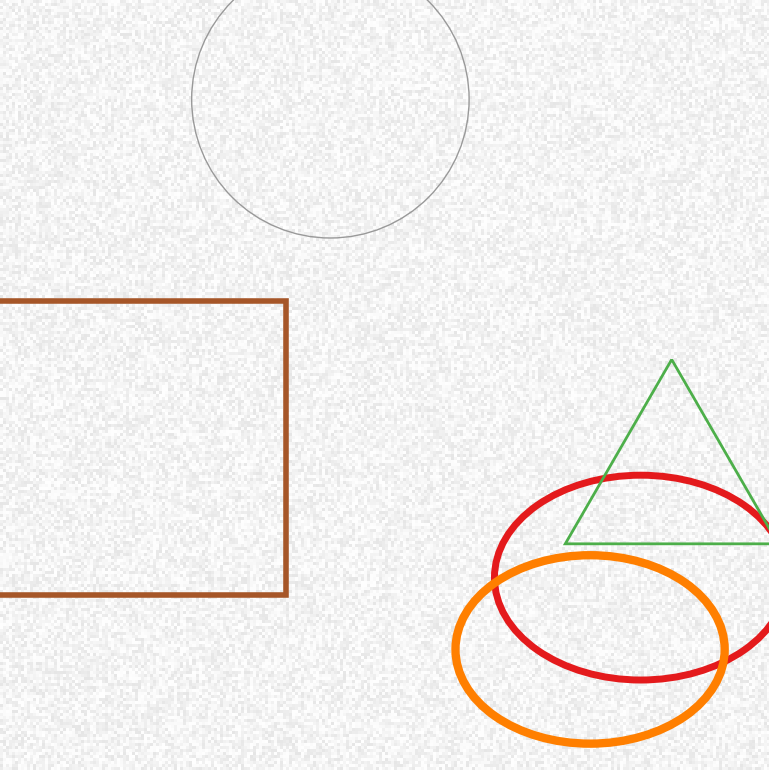[{"shape": "oval", "thickness": 2.5, "radius": 0.95, "center": [0.832, 0.25]}, {"shape": "triangle", "thickness": 1, "radius": 0.8, "center": [0.872, 0.374]}, {"shape": "oval", "thickness": 3, "radius": 0.87, "center": [0.766, 0.157]}, {"shape": "square", "thickness": 2, "radius": 0.96, "center": [0.181, 0.418]}, {"shape": "circle", "thickness": 0.5, "radius": 0.9, "center": [0.429, 0.871]}]